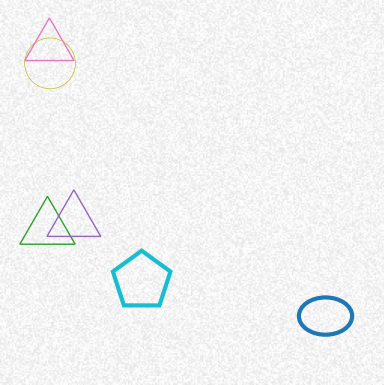[{"shape": "oval", "thickness": 3, "radius": 0.35, "center": [0.846, 0.179]}, {"shape": "triangle", "thickness": 1, "radius": 0.41, "center": [0.123, 0.407]}, {"shape": "triangle", "thickness": 1, "radius": 0.4, "center": [0.192, 0.426]}, {"shape": "triangle", "thickness": 1, "radius": 0.37, "center": [0.128, 0.88]}, {"shape": "circle", "thickness": 0.5, "radius": 0.33, "center": [0.13, 0.835]}, {"shape": "pentagon", "thickness": 3, "radius": 0.39, "center": [0.368, 0.27]}]